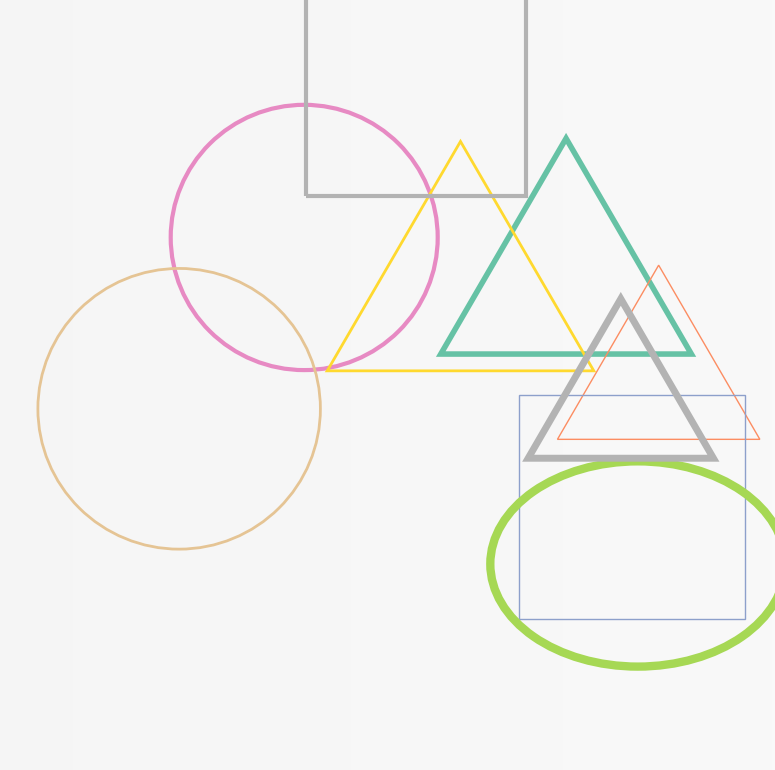[{"shape": "triangle", "thickness": 2, "radius": 0.93, "center": [0.73, 0.634]}, {"shape": "triangle", "thickness": 0.5, "radius": 0.75, "center": [0.85, 0.505]}, {"shape": "square", "thickness": 0.5, "radius": 0.73, "center": [0.815, 0.342]}, {"shape": "circle", "thickness": 1.5, "radius": 0.86, "center": [0.393, 0.692]}, {"shape": "oval", "thickness": 3, "radius": 0.95, "center": [0.823, 0.268]}, {"shape": "triangle", "thickness": 1, "radius": 0.99, "center": [0.594, 0.618]}, {"shape": "circle", "thickness": 1, "radius": 0.91, "center": [0.231, 0.469]}, {"shape": "square", "thickness": 1.5, "radius": 0.71, "center": [0.537, 0.888]}, {"shape": "triangle", "thickness": 2.5, "radius": 0.69, "center": [0.801, 0.474]}]